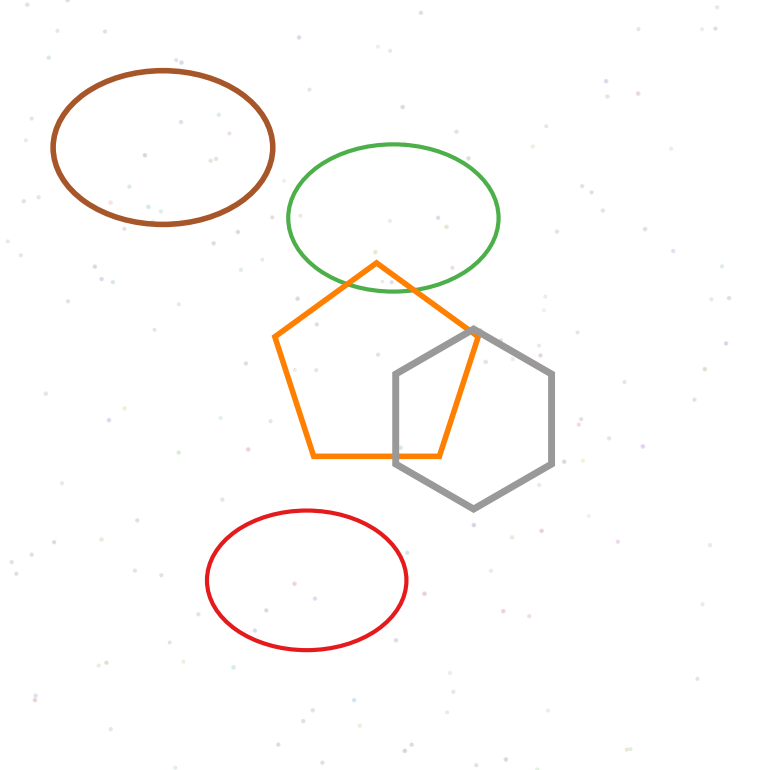[{"shape": "oval", "thickness": 1.5, "radius": 0.65, "center": [0.398, 0.246]}, {"shape": "oval", "thickness": 1.5, "radius": 0.68, "center": [0.511, 0.717]}, {"shape": "pentagon", "thickness": 2, "radius": 0.69, "center": [0.489, 0.52]}, {"shape": "oval", "thickness": 2, "radius": 0.71, "center": [0.212, 0.808]}, {"shape": "hexagon", "thickness": 2.5, "radius": 0.58, "center": [0.615, 0.456]}]